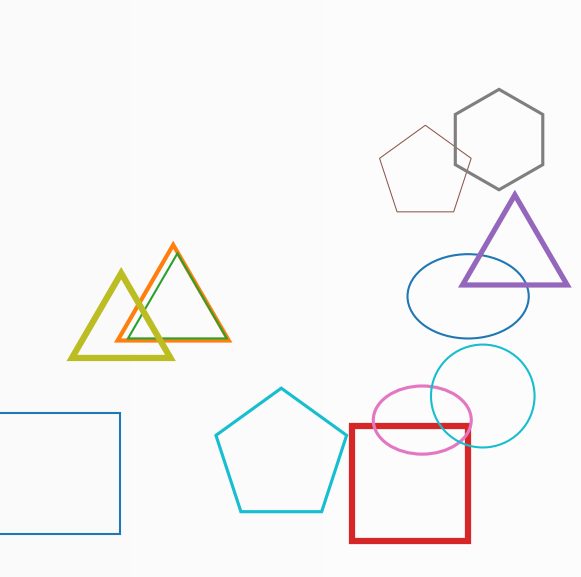[{"shape": "square", "thickness": 1, "radius": 0.52, "center": [0.102, 0.179]}, {"shape": "oval", "thickness": 1, "radius": 0.52, "center": [0.805, 0.486]}, {"shape": "triangle", "thickness": 2, "radius": 0.55, "center": [0.298, 0.465]}, {"shape": "triangle", "thickness": 1, "radius": 0.49, "center": [0.305, 0.462]}, {"shape": "square", "thickness": 3, "radius": 0.5, "center": [0.705, 0.161]}, {"shape": "triangle", "thickness": 2.5, "radius": 0.52, "center": [0.886, 0.558]}, {"shape": "pentagon", "thickness": 0.5, "radius": 0.41, "center": [0.732, 0.699]}, {"shape": "oval", "thickness": 1.5, "radius": 0.42, "center": [0.726, 0.272]}, {"shape": "hexagon", "thickness": 1.5, "radius": 0.43, "center": [0.859, 0.757]}, {"shape": "triangle", "thickness": 3, "radius": 0.49, "center": [0.209, 0.428]}, {"shape": "pentagon", "thickness": 1.5, "radius": 0.59, "center": [0.484, 0.209]}, {"shape": "circle", "thickness": 1, "radius": 0.45, "center": [0.831, 0.313]}]